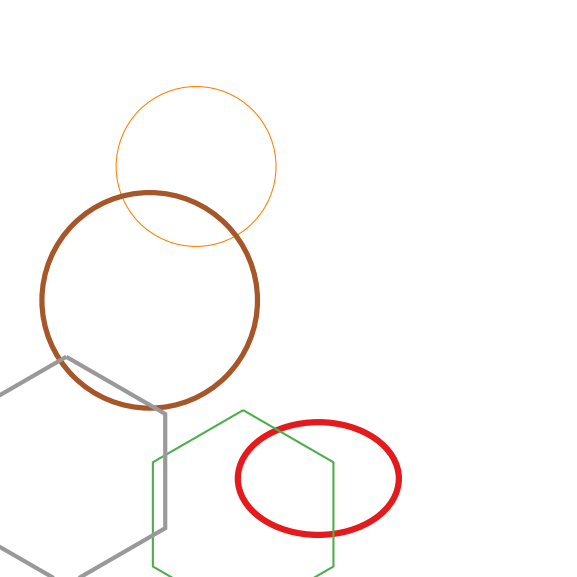[{"shape": "oval", "thickness": 3, "radius": 0.7, "center": [0.551, 0.17]}, {"shape": "hexagon", "thickness": 1, "radius": 0.9, "center": [0.421, 0.108]}, {"shape": "circle", "thickness": 0.5, "radius": 0.69, "center": [0.34, 0.711]}, {"shape": "circle", "thickness": 2.5, "radius": 0.93, "center": [0.259, 0.479]}, {"shape": "hexagon", "thickness": 2, "radius": 0.99, "center": [0.115, 0.183]}]